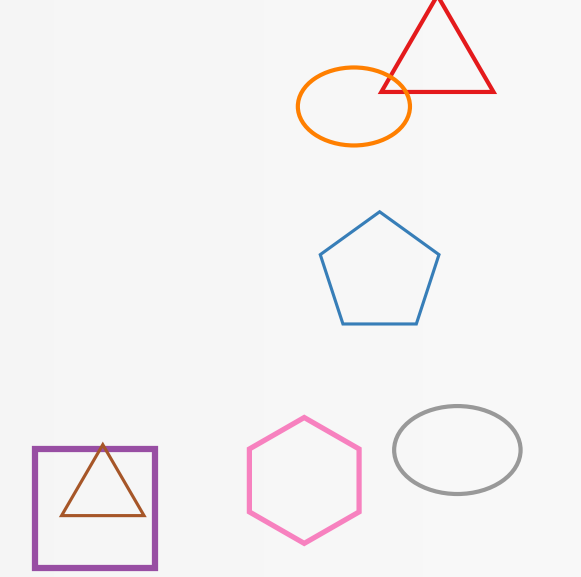[{"shape": "triangle", "thickness": 2, "radius": 0.56, "center": [0.753, 0.896]}, {"shape": "pentagon", "thickness": 1.5, "radius": 0.54, "center": [0.653, 0.525]}, {"shape": "square", "thickness": 3, "radius": 0.51, "center": [0.164, 0.118]}, {"shape": "oval", "thickness": 2, "radius": 0.48, "center": [0.609, 0.815]}, {"shape": "triangle", "thickness": 1.5, "radius": 0.41, "center": [0.177, 0.147]}, {"shape": "hexagon", "thickness": 2.5, "radius": 0.54, "center": [0.523, 0.167]}, {"shape": "oval", "thickness": 2, "radius": 0.54, "center": [0.787, 0.22]}]